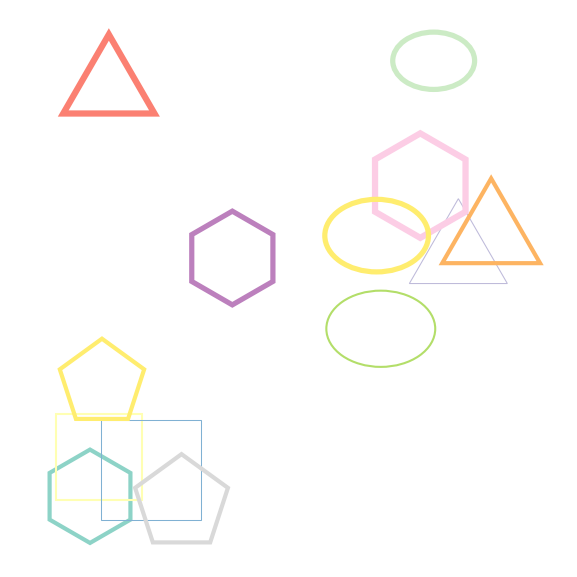[{"shape": "hexagon", "thickness": 2, "radius": 0.4, "center": [0.156, 0.14]}, {"shape": "square", "thickness": 1, "radius": 0.37, "center": [0.172, 0.207]}, {"shape": "triangle", "thickness": 0.5, "radius": 0.49, "center": [0.794, 0.557]}, {"shape": "triangle", "thickness": 3, "radius": 0.46, "center": [0.188, 0.848]}, {"shape": "square", "thickness": 0.5, "radius": 0.43, "center": [0.262, 0.185]}, {"shape": "triangle", "thickness": 2, "radius": 0.49, "center": [0.85, 0.592]}, {"shape": "oval", "thickness": 1, "radius": 0.47, "center": [0.659, 0.43]}, {"shape": "hexagon", "thickness": 3, "radius": 0.45, "center": [0.728, 0.678]}, {"shape": "pentagon", "thickness": 2, "radius": 0.42, "center": [0.314, 0.128]}, {"shape": "hexagon", "thickness": 2.5, "radius": 0.41, "center": [0.402, 0.552]}, {"shape": "oval", "thickness": 2.5, "radius": 0.35, "center": [0.751, 0.894]}, {"shape": "oval", "thickness": 2.5, "radius": 0.45, "center": [0.652, 0.591]}, {"shape": "pentagon", "thickness": 2, "radius": 0.38, "center": [0.177, 0.336]}]